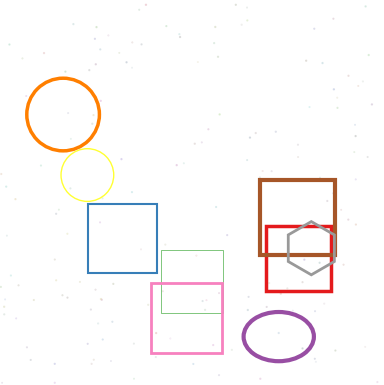[{"shape": "square", "thickness": 2.5, "radius": 0.42, "center": [0.775, 0.329]}, {"shape": "square", "thickness": 1.5, "radius": 0.45, "center": [0.317, 0.38]}, {"shape": "square", "thickness": 0.5, "radius": 0.41, "center": [0.498, 0.268]}, {"shape": "oval", "thickness": 3, "radius": 0.46, "center": [0.724, 0.126]}, {"shape": "circle", "thickness": 2.5, "radius": 0.47, "center": [0.164, 0.703]}, {"shape": "circle", "thickness": 1, "radius": 0.34, "center": [0.227, 0.545]}, {"shape": "square", "thickness": 3, "radius": 0.49, "center": [0.774, 0.436]}, {"shape": "square", "thickness": 2, "radius": 0.46, "center": [0.485, 0.174]}, {"shape": "hexagon", "thickness": 2, "radius": 0.35, "center": [0.809, 0.355]}]